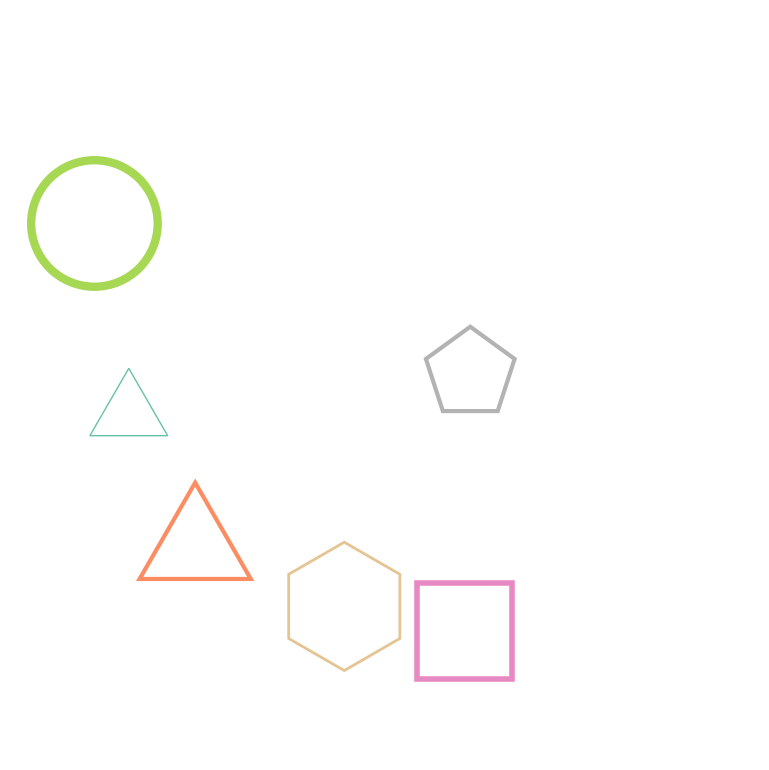[{"shape": "triangle", "thickness": 0.5, "radius": 0.29, "center": [0.167, 0.463]}, {"shape": "triangle", "thickness": 1.5, "radius": 0.42, "center": [0.253, 0.29]}, {"shape": "square", "thickness": 2, "radius": 0.31, "center": [0.603, 0.18]}, {"shape": "circle", "thickness": 3, "radius": 0.41, "center": [0.123, 0.71]}, {"shape": "hexagon", "thickness": 1, "radius": 0.42, "center": [0.447, 0.212]}, {"shape": "pentagon", "thickness": 1.5, "radius": 0.3, "center": [0.611, 0.515]}]